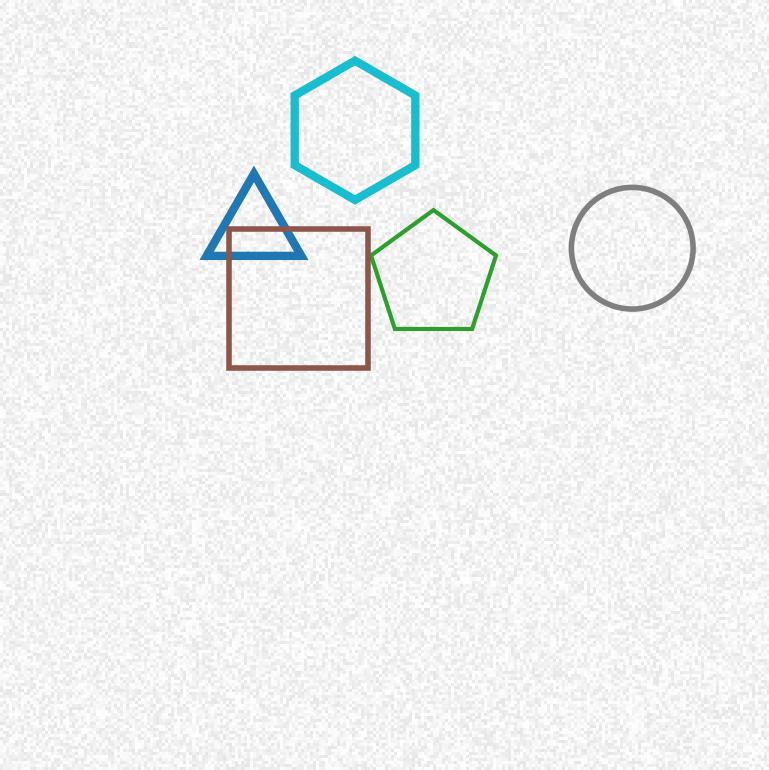[{"shape": "triangle", "thickness": 3, "radius": 0.36, "center": [0.33, 0.703]}, {"shape": "pentagon", "thickness": 1.5, "radius": 0.43, "center": [0.563, 0.642]}, {"shape": "square", "thickness": 2, "radius": 0.45, "center": [0.388, 0.612]}, {"shape": "circle", "thickness": 2, "radius": 0.4, "center": [0.821, 0.678]}, {"shape": "hexagon", "thickness": 3, "radius": 0.45, "center": [0.461, 0.831]}]